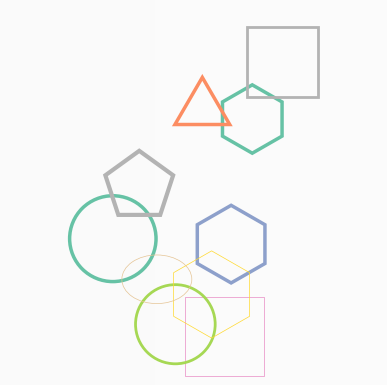[{"shape": "hexagon", "thickness": 2.5, "radius": 0.44, "center": [0.651, 0.691]}, {"shape": "circle", "thickness": 2.5, "radius": 0.56, "center": [0.291, 0.38]}, {"shape": "triangle", "thickness": 2.5, "radius": 0.41, "center": [0.522, 0.717]}, {"shape": "hexagon", "thickness": 2.5, "radius": 0.5, "center": [0.596, 0.366]}, {"shape": "square", "thickness": 0.5, "radius": 0.51, "center": [0.58, 0.127]}, {"shape": "circle", "thickness": 2, "radius": 0.51, "center": [0.453, 0.158]}, {"shape": "hexagon", "thickness": 0.5, "radius": 0.57, "center": [0.546, 0.235]}, {"shape": "oval", "thickness": 0.5, "radius": 0.45, "center": [0.405, 0.275]}, {"shape": "pentagon", "thickness": 3, "radius": 0.46, "center": [0.359, 0.516]}, {"shape": "square", "thickness": 2, "radius": 0.46, "center": [0.729, 0.839]}]